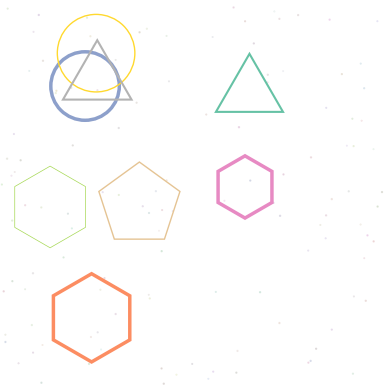[{"shape": "triangle", "thickness": 1.5, "radius": 0.5, "center": [0.648, 0.76]}, {"shape": "hexagon", "thickness": 2.5, "radius": 0.57, "center": [0.238, 0.174]}, {"shape": "circle", "thickness": 2.5, "radius": 0.44, "center": [0.221, 0.777]}, {"shape": "hexagon", "thickness": 2.5, "radius": 0.4, "center": [0.636, 0.514]}, {"shape": "hexagon", "thickness": 0.5, "radius": 0.53, "center": [0.13, 0.462]}, {"shape": "circle", "thickness": 1, "radius": 0.5, "center": [0.25, 0.862]}, {"shape": "pentagon", "thickness": 1, "radius": 0.55, "center": [0.362, 0.468]}, {"shape": "triangle", "thickness": 1.5, "radius": 0.51, "center": [0.253, 0.793]}]